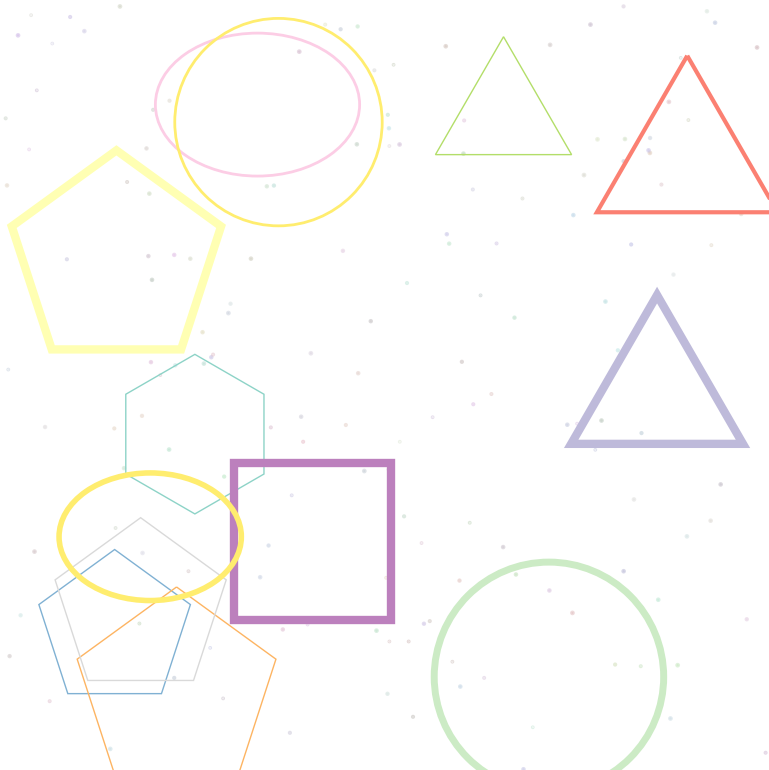[{"shape": "hexagon", "thickness": 0.5, "radius": 0.52, "center": [0.253, 0.436]}, {"shape": "pentagon", "thickness": 3, "radius": 0.71, "center": [0.151, 0.662]}, {"shape": "triangle", "thickness": 3, "radius": 0.64, "center": [0.853, 0.488]}, {"shape": "triangle", "thickness": 1.5, "radius": 0.68, "center": [0.893, 0.792]}, {"shape": "pentagon", "thickness": 0.5, "radius": 0.52, "center": [0.149, 0.183]}, {"shape": "pentagon", "thickness": 0.5, "radius": 0.68, "center": [0.229, 0.102]}, {"shape": "triangle", "thickness": 0.5, "radius": 0.51, "center": [0.654, 0.85]}, {"shape": "oval", "thickness": 1, "radius": 0.66, "center": [0.334, 0.864]}, {"shape": "pentagon", "thickness": 0.5, "radius": 0.58, "center": [0.183, 0.211]}, {"shape": "square", "thickness": 3, "radius": 0.51, "center": [0.405, 0.296]}, {"shape": "circle", "thickness": 2.5, "radius": 0.75, "center": [0.713, 0.121]}, {"shape": "oval", "thickness": 2, "radius": 0.59, "center": [0.195, 0.303]}, {"shape": "circle", "thickness": 1, "radius": 0.67, "center": [0.362, 0.841]}]